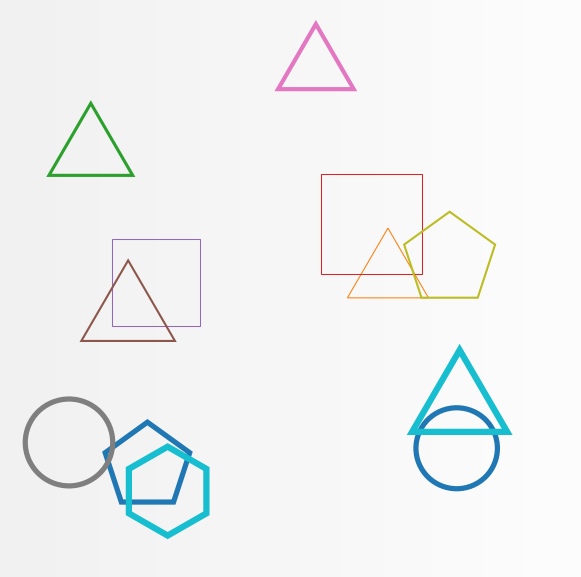[{"shape": "pentagon", "thickness": 2.5, "radius": 0.38, "center": [0.254, 0.192]}, {"shape": "circle", "thickness": 2.5, "radius": 0.35, "center": [0.786, 0.223]}, {"shape": "triangle", "thickness": 0.5, "radius": 0.4, "center": [0.667, 0.524]}, {"shape": "triangle", "thickness": 1.5, "radius": 0.42, "center": [0.156, 0.737]}, {"shape": "square", "thickness": 0.5, "radius": 0.43, "center": [0.639, 0.611]}, {"shape": "square", "thickness": 0.5, "radius": 0.38, "center": [0.268, 0.509]}, {"shape": "triangle", "thickness": 1, "radius": 0.46, "center": [0.22, 0.455]}, {"shape": "triangle", "thickness": 2, "radius": 0.38, "center": [0.543, 0.882]}, {"shape": "circle", "thickness": 2.5, "radius": 0.38, "center": [0.119, 0.233]}, {"shape": "pentagon", "thickness": 1, "radius": 0.41, "center": [0.774, 0.55]}, {"shape": "triangle", "thickness": 3, "radius": 0.47, "center": [0.791, 0.299]}, {"shape": "hexagon", "thickness": 3, "radius": 0.38, "center": [0.288, 0.149]}]